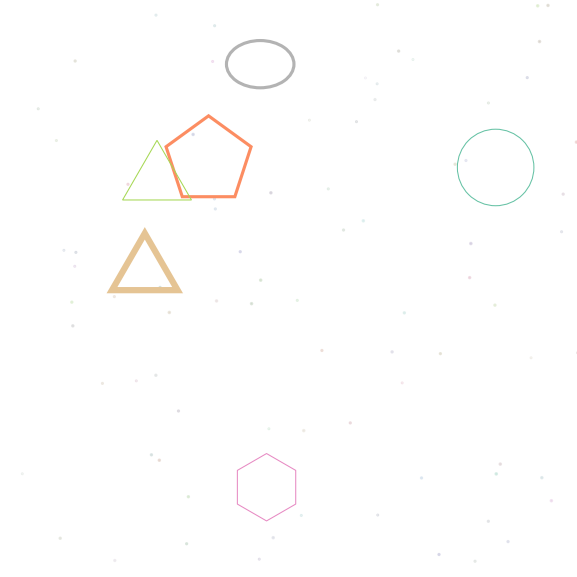[{"shape": "circle", "thickness": 0.5, "radius": 0.33, "center": [0.858, 0.709]}, {"shape": "pentagon", "thickness": 1.5, "radius": 0.39, "center": [0.361, 0.721]}, {"shape": "hexagon", "thickness": 0.5, "radius": 0.29, "center": [0.462, 0.155]}, {"shape": "triangle", "thickness": 0.5, "radius": 0.34, "center": [0.272, 0.687]}, {"shape": "triangle", "thickness": 3, "radius": 0.33, "center": [0.251, 0.53]}, {"shape": "oval", "thickness": 1.5, "radius": 0.29, "center": [0.451, 0.888]}]